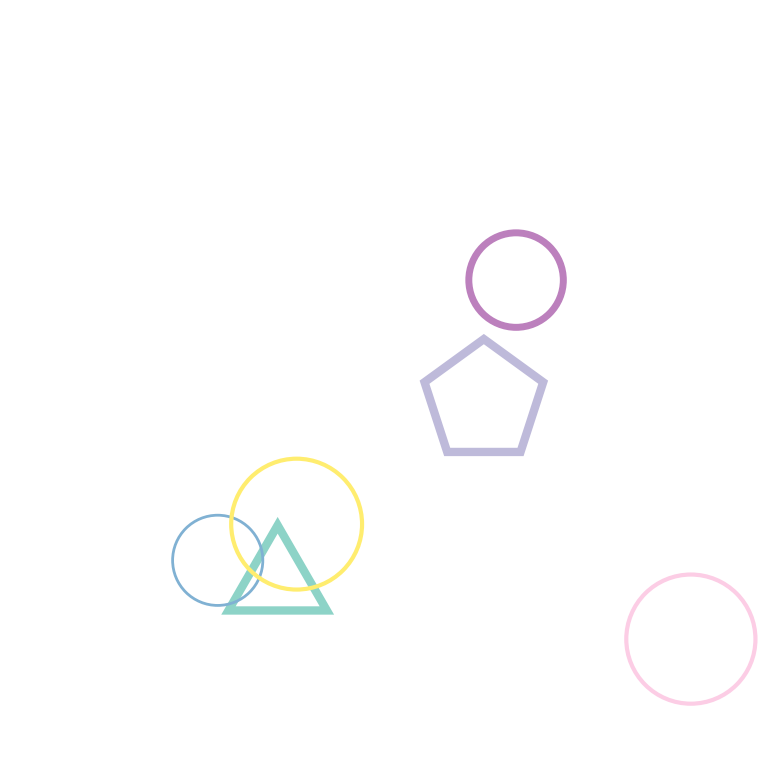[{"shape": "triangle", "thickness": 3, "radius": 0.37, "center": [0.361, 0.244]}, {"shape": "pentagon", "thickness": 3, "radius": 0.41, "center": [0.628, 0.479]}, {"shape": "circle", "thickness": 1, "radius": 0.29, "center": [0.283, 0.272]}, {"shape": "circle", "thickness": 1.5, "radius": 0.42, "center": [0.897, 0.17]}, {"shape": "circle", "thickness": 2.5, "radius": 0.31, "center": [0.67, 0.636]}, {"shape": "circle", "thickness": 1.5, "radius": 0.42, "center": [0.385, 0.319]}]